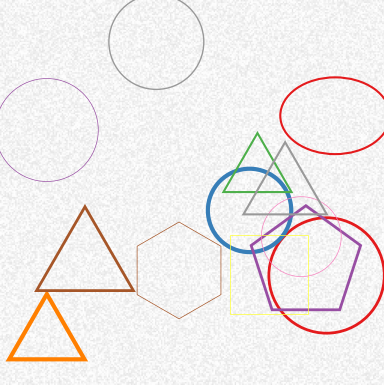[{"shape": "oval", "thickness": 1.5, "radius": 0.71, "center": [0.87, 0.699]}, {"shape": "circle", "thickness": 2, "radius": 0.75, "center": [0.848, 0.285]}, {"shape": "circle", "thickness": 3, "radius": 0.54, "center": [0.648, 0.453]}, {"shape": "triangle", "thickness": 1.5, "radius": 0.51, "center": [0.669, 0.552]}, {"shape": "circle", "thickness": 0.5, "radius": 0.67, "center": [0.122, 0.662]}, {"shape": "pentagon", "thickness": 2, "radius": 0.75, "center": [0.795, 0.316]}, {"shape": "triangle", "thickness": 3, "radius": 0.56, "center": [0.122, 0.123]}, {"shape": "square", "thickness": 0.5, "radius": 0.51, "center": [0.698, 0.287]}, {"shape": "hexagon", "thickness": 0.5, "radius": 0.63, "center": [0.465, 0.298]}, {"shape": "triangle", "thickness": 2, "radius": 0.73, "center": [0.221, 0.318]}, {"shape": "circle", "thickness": 0.5, "radius": 0.52, "center": [0.783, 0.385]}, {"shape": "circle", "thickness": 1, "radius": 0.62, "center": [0.406, 0.891]}, {"shape": "triangle", "thickness": 1.5, "radius": 0.63, "center": [0.741, 0.506]}]